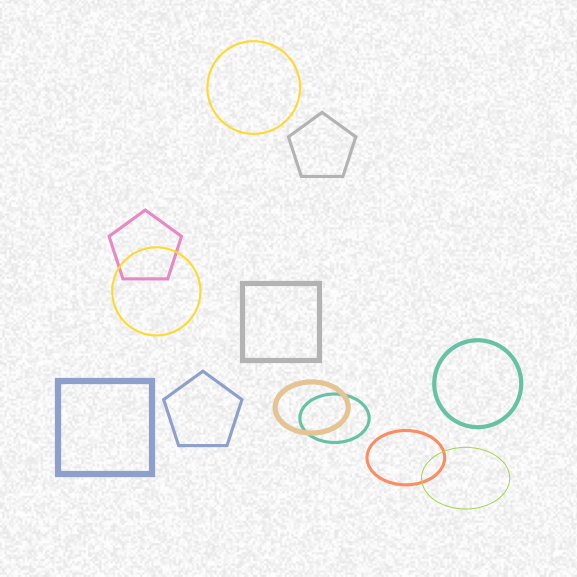[{"shape": "circle", "thickness": 2, "radius": 0.38, "center": [0.827, 0.335]}, {"shape": "oval", "thickness": 1.5, "radius": 0.3, "center": [0.579, 0.275]}, {"shape": "oval", "thickness": 1.5, "radius": 0.34, "center": [0.703, 0.207]}, {"shape": "pentagon", "thickness": 1.5, "radius": 0.36, "center": [0.351, 0.285]}, {"shape": "square", "thickness": 3, "radius": 0.41, "center": [0.182, 0.259]}, {"shape": "pentagon", "thickness": 1.5, "radius": 0.33, "center": [0.252, 0.57]}, {"shape": "oval", "thickness": 0.5, "radius": 0.38, "center": [0.806, 0.171]}, {"shape": "circle", "thickness": 1, "radius": 0.38, "center": [0.271, 0.495]}, {"shape": "circle", "thickness": 1, "radius": 0.4, "center": [0.439, 0.848]}, {"shape": "oval", "thickness": 2.5, "radius": 0.32, "center": [0.54, 0.294]}, {"shape": "square", "thickness": 2.5, "radius": 0.33, "center": [0.486, 0.442]}, {"shape": "pentagon", "thickness": 1.5, "radius": 0.31, "center": [0.558, 0.743]}]